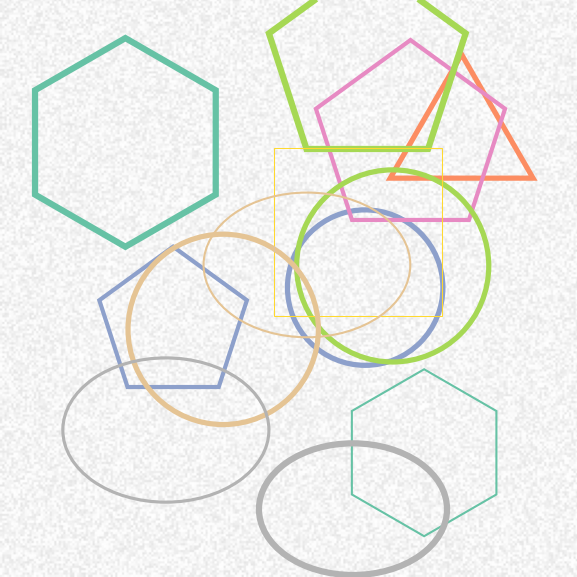[{"shape": "hexagon", "thickness": 3, "radius": 0.9, "center": [0.217, 0.753]}, {"shape": "hexagon", "thickness": 1, "radius": 0.72, "center": [0.734, 0.215]}, {"shape": "triangle", "thickness": 2.5, "radius": 0.71, "center": [0.799, 0.762]}, {"shape": "circle", "thickness": 2.5, "radius": 0.67, "center": [0.632, 0.501]}, {"shape": "pentagon", "thickness": 2, "radius": 0.67, "center": [0.3, 0.438]}, {"shape": "pentagon", "thickness": 2, "radius": 0.86, "center": [0.711, 0.758]}, {"shape": "pentagon", "thickness": 3, "radius": 0.9, "center": [0.636, 0.886]}, {"shape": "circle", "thickness": 2.5, "radius": 0.83, "center": [0.68, 0.539]}, {"shape": "square", "thickness": 0.5, "radius": 0.73, "center": [0.62, 0.598]}, {"shape": "circle", "thickness": 2.5, "radius": 0.82, "center": [0.386, 0.429]}, {"shape": "oval", "thickness": 1, "radius": 0.89, "center": [0.531, 0.54]}, {"shape": "oval", "thickness": 1.5, "radius": 0.89, "center": [0.287, 0.254]}, {"shape": "oval", "thickness": 3, "radius": 0.81, "center": [0.611, 0.117]}]